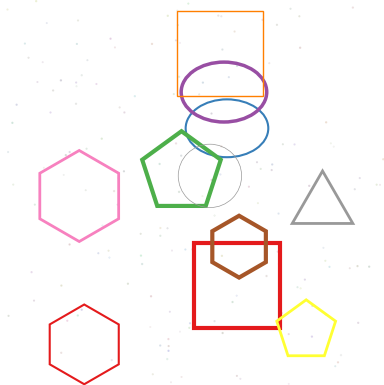[{"shape": "hexagon", "thickness": 1.5, "radius": 0.52, "center": [0.219, 0.106]}, {"shape": "square", "thickness": 3, "radius": 0.56, "center": [0.615, 0.259]}, {"shape": "oval", "thickness": 1.5, "radius": 0.54, "center": [0.59, 0.667]}, {"shape": "pentagon", "thickness": 3, "radius": 0.54, "center": [0.471, 0.552]}, {"shape": "oval", "thickness": 2.5, "radius": 0.56, "center": [0.582, 0.761]}, {"shape": "square", "thickness": 1, "radius": 0.56, "center": [0.572, 0.861]}, {"shape": "pentagon", "thickness": 2, "radius": 0.4, "center": [0.795, 0.141]}, {"shape": "hexagon", "thickness": 3, "radius": 0.4, "center": [0.621, 0.359]}, {"shape": "hexagon", "thickness": 2, "radius": 0.59, "center": [0.206, 0.491]}, {"shape": "circle", "thickness": 0.5, "radius": 0.41, "center": [0.545, 0.543]}, {"shape": "triangle", "thickness": 2, "radius": 0.45, "center": [0.838, 0.465]}]